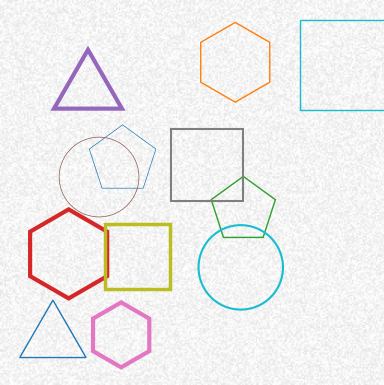[{"shape": "triangle", "thickness": 1, "radius": 0.5, "center": [0.137, 0.121]}, {"shape": "pentagon", "thickness": 0.5, "radius": 0.45, "center": [0.318, 0.585]}, {"shape": "hexagon", "thickness": 1, "radius": 0.52, "center": [0.611, 0.838]}, {"shape": "pentagon", "thickness": 1, "radius": 0.44, "center": [0.632, 0.454]}, {"shape": "hexagon", "thickness": 3, "radius": 0.58, "center": [0.178, 0.341]}, {"shape": "triangle", "thickness": 3, "radius": 0.51, "center": [0.229, 0.769]}, {"shape": "circle", "thickness": 0.5, "radius": 0.52, "center": [0.257, 0.54]}, {"shape": "hexagon", "thickness": 3, "radius": 0.42, "center": [0.315, 0.13]}, {"shape": "square", "thickness": 1.5, "radius": 0.47, "center": [0.538, 0.571]}, {"shape": "square", "thickness": 2.5, "radius": 0.42, "center": [0.357, 0.334]}, {"shape": "circle", "thickness": 1.5, "radius": 0.55, "center": [0.625, 0.306]}, {"shape": "square", "thickness": 1, "radius": 0.58, "center": [0.897, 0.831]}]